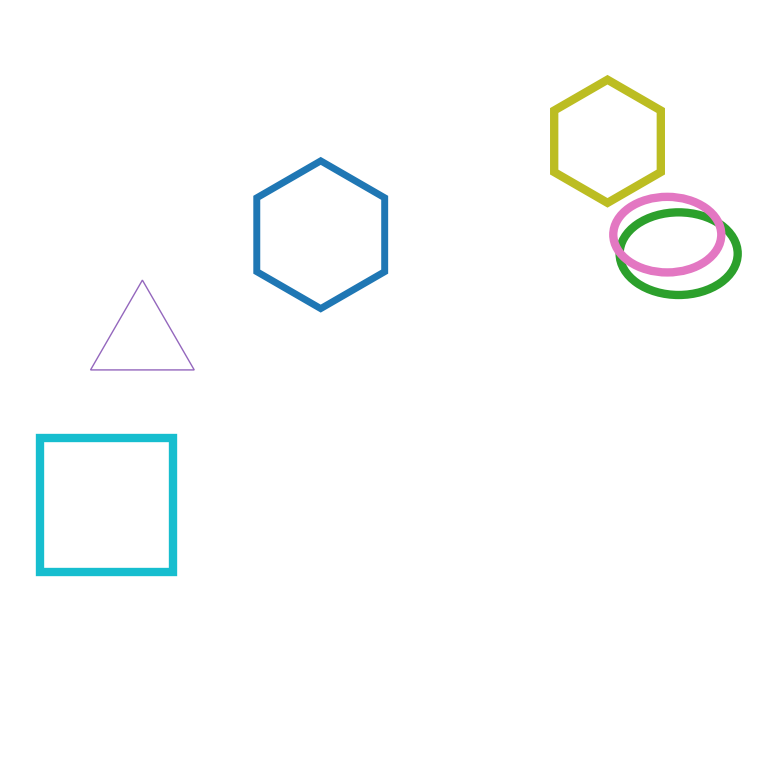[{"shape": "hexagon", "thickness": 2.5, "radius": 0.48, "center": [0.417, 0.695]}, {"shape": "oval", "thickness": 3, "radius": 0.38, "center": [0.881, 0.671]}, {"shape": "triangle", "thickness": 0.5, "radius": 0.39, "center": [0.185, 0.558]}, {"shape": "oval", "thickness": 3, "radius": 0.35, "center": [0.867, 0.695]}, {"shape": "hexagon", "thickness": 3, "radius": 0.4, "center": [0.789, 0.817]}, {"shape": "square", "thickness": 3, "radius": 0.43, "center": [0.138, 0.344]}]